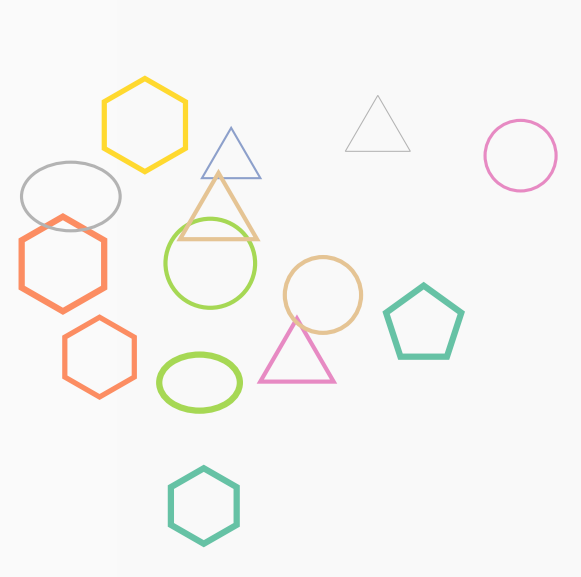[{"shape": "pentagon", "thickness": 3, "radius": 0.34, "center": [0.729, 0.437]}, {"shape": "hexagon", "thickness": 3, "radius": 0.33, "center": [0.351, 0.123]}, {"shape": "hexagon", "thickness": 3, "radius": 0.41, "center": [0.108, 0.542]}, {"shape": "hexagon", "thickness": 2.5, "radius": 0.35, "center": [0.171, 0.381]}, {"shape": "triangle", "thickness": 1, "radius": 0.29, "center": [0.398, 0.72]}, {"shape": "triangle", "thickness": 2, "radius": 0.36, "center": [0.511, 0.375]}, {"shape": "circle", "thickness": 1.5, "radius": 0.31, "center": [0.896, 0.73]}, {"shape": "oval", "thickness": 3, "radius": 0.35, "center": [0.343, 0.337]}, {"shape": "circle", "thickness": 2, "radius": 0.39, "center": [0.362, 0.543]}, {"shape": "hexagon", "thickness": 2.5, "radius": 0.4, "center": [0.249, 0.783]}, {"shape": "circle", "thickness": 2, "radius": 0.33, "center": [0.556, 0.488]}, {"shape": "triangle", "thickness": 2, "radius": 0.38, "center": [0.376, 0.623]}, {"shape": "oval", "thickness": 1.5, "radius": 0.42, "center": [0.122, 0.659]}, {"shape": "triangle", "thickness": 0.5, "radius": 0.32, "center": [0.65, 0.769]}]